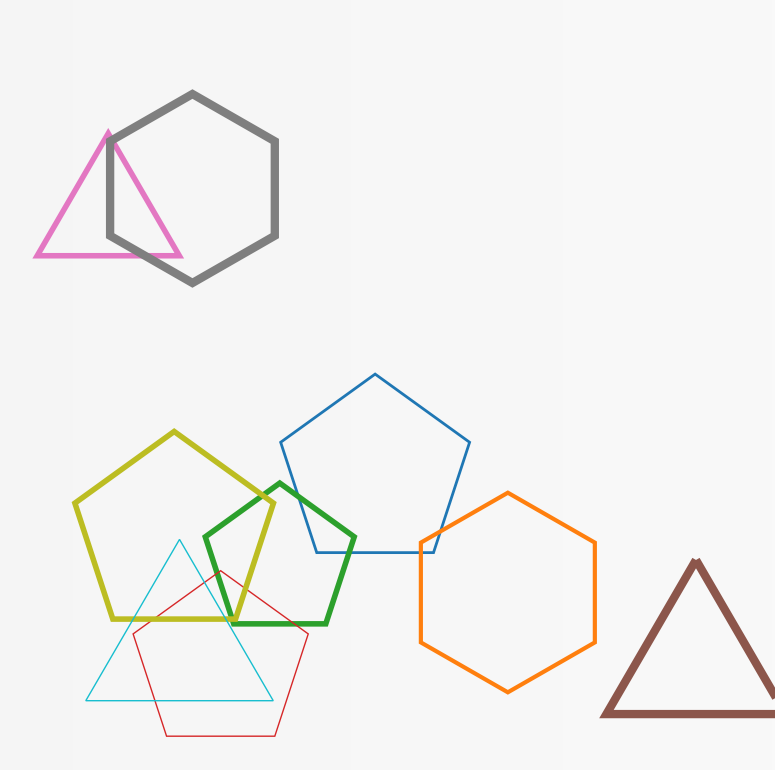[{"shape": "pentagon", "thickness": 1, "radius": 0.64, "center": [0.484, 0.386]}, {"shape": "hexagon", "thickness": 1.5, "radius": 0.65, "center": [0.655, 0.231]}, {"shape": "pentagon", "thickness": 2, "radius": 0.51, "center": [0.361, 0.272]}, {"shape": "pentagon", "thickness": 0.5, "radius": 0.59, "center": [0.285, 0.14]}, {"shape": "triangle", "thickness": 3, "radius": 0.67, "center": [0.898, 0.139]}, {"shape": "triangle", "thickness": 2, "radius": 0.53, "center": [0.14, 0.721]}, {"shape": "hexagon", "thickness": 3, "radius": 0.61, "center": [0.248, 0.755]}, {"shape": "pentagon", "thickness": 2, "radius": 0.67, "center": [0.225, 0.305]}, {"shape": "triangle", "thickness": 0.5, "radius": 0.7, "center": [0.232, 0.16]}]